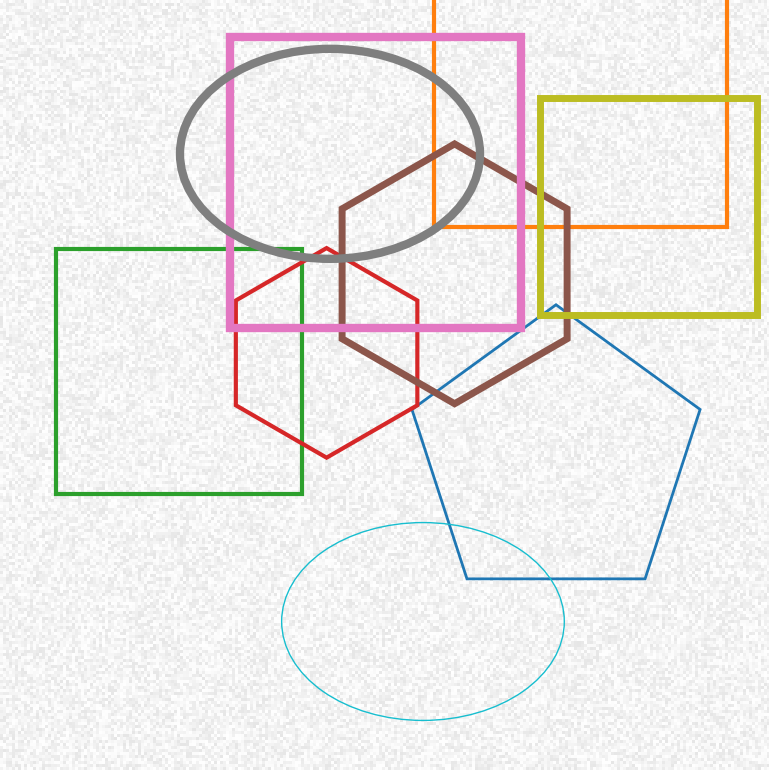[{"shape": "pentagon", "thickness": 1, "radius": 0.98, "center": [0.722, 0.407]}, {"shape": "square", "thickness": 1.5, "radius": 0.95, "center": [0.754, 0.896]}, {"shape": "square", "thickness": 1.5, "radius": 0.8, "center": [0.233, 0.518]}, {"shape": "hexagon", "thickness": 1.5, "radius": 0.68, "center": [0.424, 0.542]}, {"shape": "hexagon", "thickness": 2.5, "radius": 0.84, "center": [0.59, 0.644]}, {"shape": "square", "thickness": 3, "radius": 0.95, "center": [0.488, 0.763]}, {"shape": "oval", "thickness": 3, "radius": 0.97, "center": [0.429, 0.8]}, {"shape": "square", "thickness": 2.5, "radius": 0.7, "center": [0.843, 0.732]}, {"shape": "oval", "thickness": 0.5, "radius": 0.92, "center": [0.549, 0.193]}]